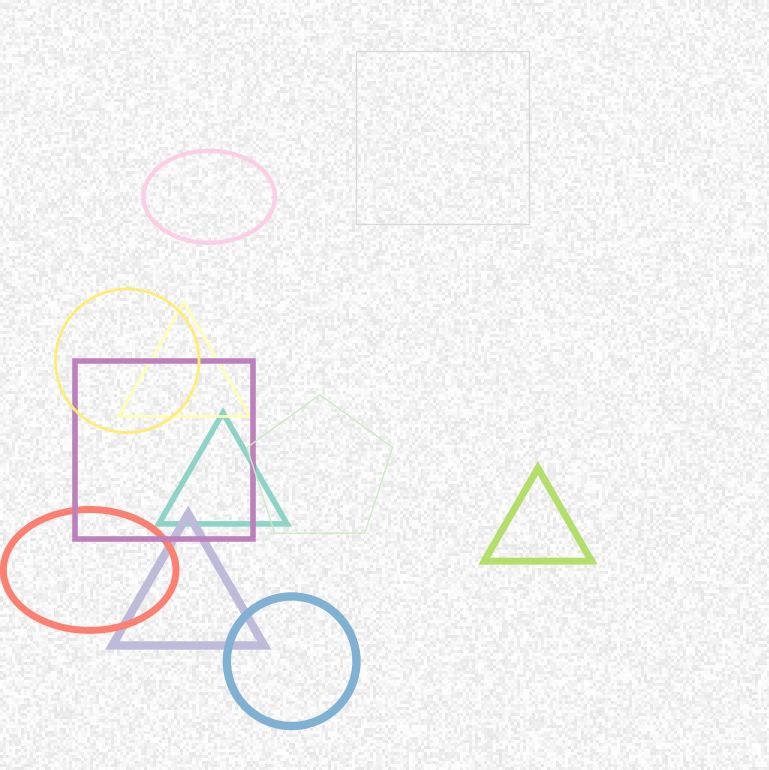[{"shape": "triangle", "thickness": 2, "radius": 0.48, "center": [0.29, 0.368]}, {"shape": "triangle", "thickness": 1, "radius": 0.49, "center": [0.239, 0.509]}, {"shape": "triangle", "thickness": 3, "radius": 0.57, "center": [0.244, 0.219]}, {"shape": "oval", "thickness": 2.5, "radius": 0.56, "center": [0.116, 0.26]}, {"shape": "circle", "thickness": 3, "radius": 0.42, "center": [0.379, 0.141]}, {"shape": "triangle", "thickness": 2.5, "radius": 0.4, "center": [0.699, 0.312]}, {"shape": "oval", "thickness": 1.5, "radius": 0.43, "center": [0.272, 0.744]}, {"shape": "square", "thickness": 0.5, "radius": 0.56, "center": [0.575, 0.821]}, {"shape": "square", "thickness": 2, "radius": 0.58, "center": [0.213, 0.415]}, {"shape": "pentagon", "thickness": 0.5, "radius": 0.5, "center": [0.415, 0.388]}, {"shape": "circle", "thickness": 1, "radius": 0.47, "center": [0.165, 0.531]}]